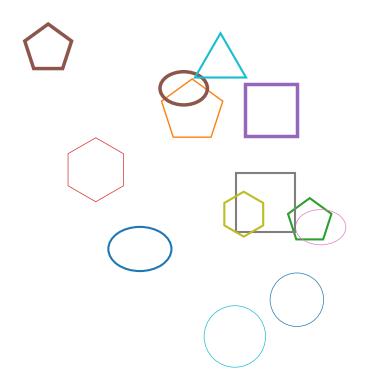[{"shape": "circle", "thickness": 0.5, "radius": 0.35, "center": [0.771, 0.221]}, {"shape": "oval", "thickness": 1.5, "radius": 0.41, "center": [0.363, 0.353]}, {"shape": "pentagon", "thickness": 1, "radius": 0.42, "center": [0.499, 0.711]}, {"shape": "pentagon", "thickness": 1.5, "radius": 0.3, "center": [0.804, 0.426]}, {"shape": "hexagon", "thickness": 0.5, "radius": 0.42, "center": [0.249, 0.559]}, {"shape": "square", "thickness": 2.5, "radius": 0.33, "center": [0.704, 0.714]}, {"shape": "pentagon", "thickness": 2.5, "radius": 0.32, "center": [0.125, 0.874]}, {"shape": "oval", "thickness": 2.5, "radius": 0.31, "center": [0.477, 0.771]}, {"shape": "oval", "thickness": 0.5, "radius": 0.33, "center": [0.833, 0.41]}, {"shape": "square", "thickness": 1.5, "radius": 0.38, "center": [0.69, 0.474]}, {"shape": "hexagon", "thickness": 1.5, "radius": 0.29, "center": [0.633, 0.444]}, {"shape": "circle", "thickness": 0.5, "radius": 0.4, "center": [0.61, 0.126]}, {"shape": "triangle", "thickness": 1.5, "radius": 0.38, "center": [0.573, 0.837]}]